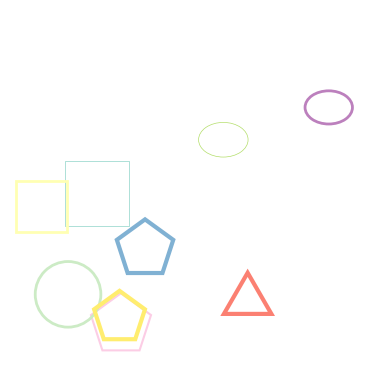[{"shape": "square", "thickness": 0.5, "radius": 0.42, "center": [0.253, 0.498]}, {"shape": "square", "thickness": 2, "radius": 0.33, "center": [0.107, 0.464]}, {"shape": "triangle", "thickness": 3, "radius": 0.36, "center": [0.643, 0.22]}, {"shape": "pentagon", "thickness": 3, "radius": 0.38, "center": [0.377, 0.353]}, {"shape": "oval", "thickness": 0.5, "radius": 0.32, "center": [0.58, 0.637]}, {"shape": "pentagon", "thickness": 1.5, "radius": 0.41, "center": [0.314, 0.156]}, {"shape": "oval", "thickness": 2, "radius": 0.31, "center": [0.854, 0.721]}, {"shape": "circle", "thickness": 2, "radius": 0.43, "center": [0.177, 0.235]}, {"shape": "pentagon", "thickness": 3, "radius": 0.35, "center": [0.31, 0.175]}]